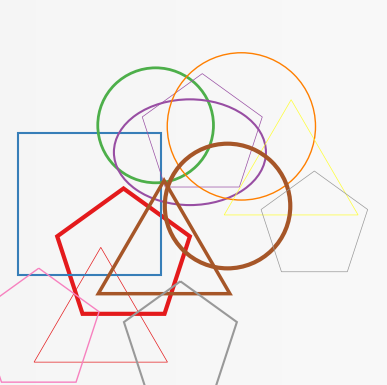[{"shape": "triangle", "thickness": 0.5, "radius": 0.99, "center": [0.26, 0.159]}, {"shape": "pentagon", "thickness": 3, "radius": 0.9, "center": [0.319, 0.33]}, {"shape": "square", "thickness": 1.5, "radius": 0.92, "center": [0.231, 0.469]}, {"shape": "circle", "thickness": 2, "radius": 0.75, "center": [0.402, 0.675]}, {"shape": "pentagon", "thickness": 0.5, "radius": 0.81, "center": [0.522, 0.646]}, {"shape": "oval", "thickness": 1.5, "radius": 0.98, "center": [0.49, 0.605]}, {"shape": "circle", "thickness": 1, "radius": 0.96, "center": [0.623, 0.672]}, {"shape": "triangle", "thickness": 0.5, "radius": 1.0, "center": [0.751, 0.541]}, {"shape": "circle", "thickness": 3, "radius": 0.81, "center": [0.587, 0.465]}, {"shape": "triangle", "thickness": 2.5, "radius": 0.98, "center": [0.423, 0.335]}, {"shape": "pentagon", "thickness": 1, "radius": 0.82, "center": [0.1, 0.14]}, {"shape": "pentagon", "thickness": 1.5, "radius": 0.77, "center": [0.466, 0.116]}, {"shape": "pentagon", "thickness": 0.5, "radius": 0.72, "center": [0.811, 0.411]}]